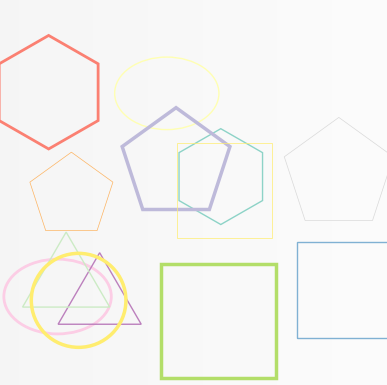[{"shape": "hexagon", "thickness": 1, "radius": 0.62, "center": [0.57, 0.541]}, {"shape": "oval", "thickness": 1, "radius": 0.67, "center": [0.43, 0.758]}, {"shape": "pentagon", "thickness": 2.5, "radius": 0.73, "center": [0.454, 0.574]}, {"shape": "hexagon", "thickness": 2, "radius": 0.74, "center": [0.126, 0.761]}, {"shape": "square", "thickness": 1, "radius": 0.62, "center": [0.892, 0.246]}, {"shape": "pentagon", "thickness": 0.5, "radius": 0.56, "center": [0.184, 0.492]}, {"shape": "square", "thickness": 2.5, "radius": 0.74, "center": [0.564, 0.166]}, {"shape": "oval", "thickness": 2, "radius": 0.69, "center": [0.149, 0.23]}, {"shape": "pentagon", "thickness": 0.5, "radius": 0.74, "center": [0.874, 0.547]}, {"shape": "triangle", "thickness": 1, "radius": 0.62, "center": [0.257, 0.22]}, {"shape": "triangle", "thickness": 1, "radius": 0.65, "center": [0.171, 0.267]}, {"shape": "circle", "thickness": 2.5, "radius": 0.61, "center": [0.203, 0.22]}, {"shape": "square", "thickness": 0.5, "radius": 0.61, "center": [0.58, 0.505]}]